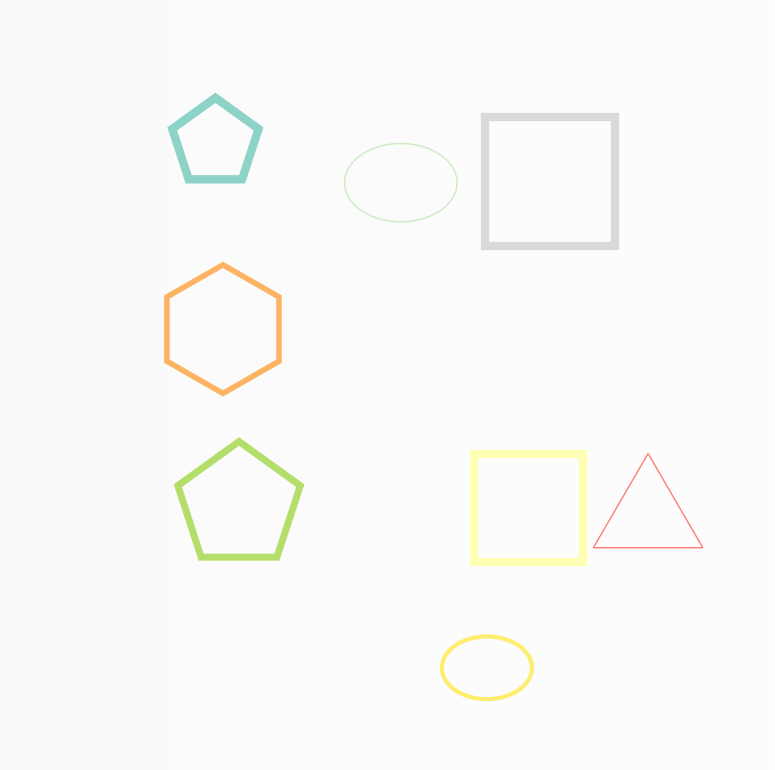[{"shape": "pentagon", "thickness": 3, "radius": 0.29, "center": [0.278, 0.814]}, {"shape": "square", "thickness": 3, "radius": 0.35, "center": [0.682, 0.34]}, {"shape": "triangle", "thickness": 0.5, "radius": 0.41, "center": [0.836, 0.329]}, {"shape": "hexagon", "thickness": 2, "radius": 0.42, "center": [0.288, 0.573]}, {"shape": "pentagon", "thickness": 2.5, "radius": 0.42, "center": [0.308, 0.344]}, {"shape": "square", "thickness": 3, "radius": 0.42, "center": [0.71, 0.764]}, {"shape": "oval", "thickness": 0.5, "radius": 0.36, "center": [0.517, 0.763]}, {"shape": "oval", "thickness": 1.5, "radius": 0.29, "center": [0.628, 0.133]}]